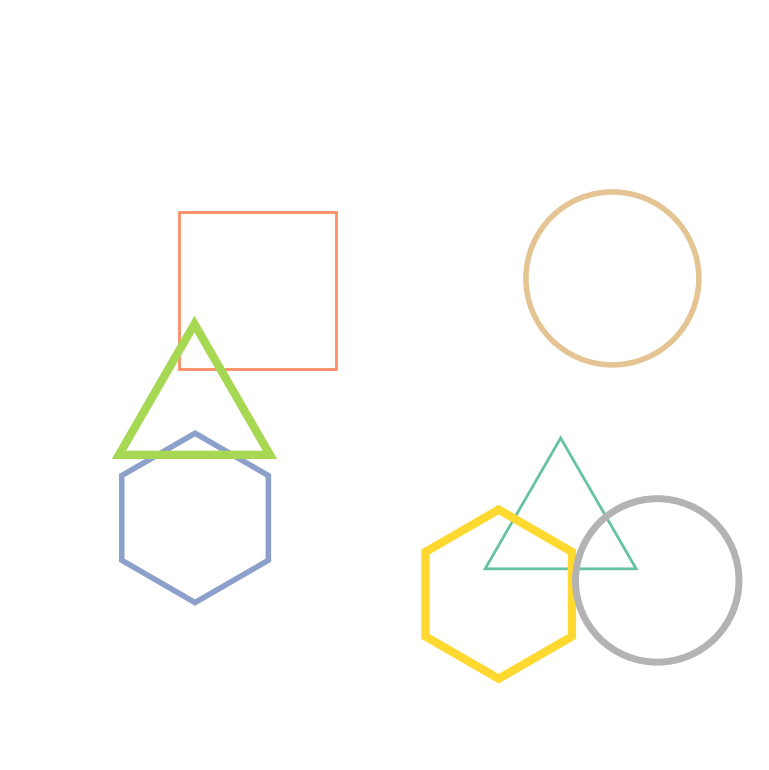[{"shape": "triangle", "thickness": 1, "radius": 0.57, "center": [0.728, 0.318]}, {"shape": "square", "thickness": 1, "radius": 0.51, "center": [0.334, 0.623]}, {"shape": "hexagon", "thickness": 2, "radius": 0.55, "center": [0.253, 0.327]}, {"shape": "triangle", "thickness": 3, "radius": 0.57, "center": [0.253, 0.466]}, {"shape": "hexagon", "thickness": 3, "radius": 0.55, "center": [0.648, 0.228]}, {"shape": "circle", "thickness": 2, "radius": 0.56, "center": [0.795, 0.638]}, {"shape": "circle", "thickness": 2.5, "radius": 0.53, "center": [0.854, 0.246]}]